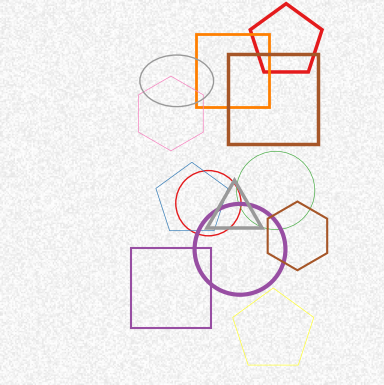[{"shape": "pentagon", "thickness": 2.5, "radius": 0.49, "center": [0.743, 0.892]}, {"shape": "circle", "thickness": 1, "radius": 0.42, "center": [0.541, 0.472]}, {"shape": "pentagon", "thickness": 0.5, "radius": 0.49, "center": [0.498, 0.48]}, {"shape": "circle", "thickness": 0.5, "radius": 0.51, "center": [0.716, 0.505]}, {"shape": "circle", "thickness": 3, "radius": 0.59, "center": [0.623, 0.352]}, {"shape": "square", "thickness": 1.5, "radius": 0.52, "center": [0.443, 0.251]}, {"shape": "square", "thickness": 2, "radius": 0.47, "center": [0.603, 0.818]}, {"shape": "pentagon", "thickness": 0.5, "radius": 0.55, "center": [0.71, 0.141]}, {"shape": "square", "thickness": 2.5, "radius": 0.59, "center": [0.709, 0.743]}, {"shape": "hexagon", "thickness": 1.5, "radius": 0.45, "center": [0.773, 0.387]}, {"shape": "hexagon", "thickness": 0.5, "radius": 0.49, "center": [0.444, 0.705]}, {"shape": "oval", "thickness": 1, "radius": 0.48, "center": [0.459, 0.79]}, {"shape": "triangle", "thickness": 2.5, "radius": 0.41, "center": [0.609, 0.449]}]